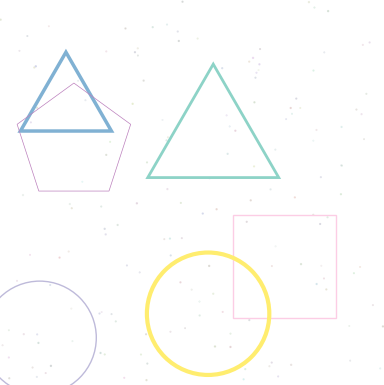[{"shape": "triangle", "thickness": 2, "radius": 0.98, "center": [0.554, 0.637]}, {"shape": "circle", "thickness": 1, "radius": 0.73, "center": [0.103, 0.123]}, {"shape": "triangle", "thickness": 2.5, "radius": 0.68, "center": [0.171, 0.728]}, {"shape": "square", "thickness": 1, "radius": 0.67, "center": [0.74, 0.308]}, {"shape": "pentagon", "thickness": 0.5, "radius": 0.78, "center": [0.192, 0.629]}, {"shape": "circle", "thickness": 3, "radius": 0.79, "center": [0.541, 0.185]}]